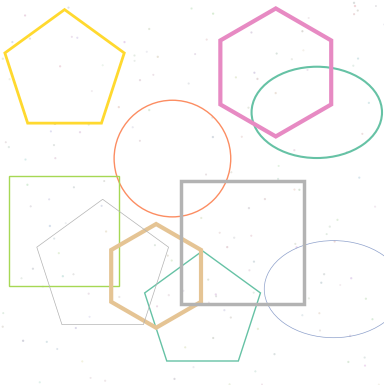[{"shape": "pentagon", "thickness": 1, "radius": 0.79, "center": [0.526, 0.19]}, {"shape": "oval", "thickness": 1.5, "radius": 0.85, "center": [0.823, 0.708]}, {"shape": "circle", "thickness": 1, "radius": 0.76, "center": [0.448, 0.588]}, {"shape": "oval", "thickness": 0.5, "radius": 0.9, "center": [0.866, 0.249]}, {"shape": "hexagon", "thickness": 3, "radius": 0.83, "center": [0.716, 0.812]}, {"shape": "square", "thickness": 1, "radius": 0.71, "center": [0.166, 0.4]}, {"shape": "pentagon", "thickness": 2, "radius": 0.82, "center": [0.168, 0.812]}, {"shape": "hexagon", "thickness": 3, "radius": 0.67, "center": [0.405, 0.283]}, {"shape": "pentagon", "thickness": 0.5, "radius": 0.9, "center": [0.267, 0.302]}, {"shape": "square", "thickness": 2.5, "radius": 0.8, "center": [0.63, 0.371]}]